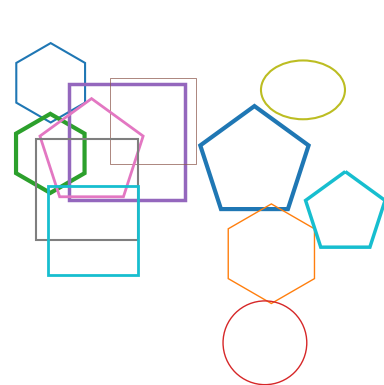[{"shape": "hexagon", "thickness": 1.5, "radius": 0.52, "center": [0.132, 0.785]}, {"shape": "pentagon", "thickness": 3, "radius": 0.74, "center": [0.661, 0.577]}, {"shape": "hexagon", "thickness": 1, "radius": 0.65, "center": [0.705, 0.341]}, {"shape": "hexagon", "thickness": 3, "radius": 0.51, "center": [0.131, 0.602]}, {"shape": "circle", "thickness": 1, "radius": 0.54, "center": [0.688, 0.11]}, {"shape": "square", "thickness": 2.5, "radius": 0.75, "center": [0.33, 0.631]}, {"shape": "square", "thickness": 0.5, "radius": 0.56, "center": [0.397, 0.686]}, {"shape": "pentagon", "thickness": 2, "radius": 0.7, "center": [0.238, 0.603]}, {"shape": "square", "thickness": 1.5, "radius": 0.66, "center": [0.227, 0.507]}, {"shape": "oval", "thickness": 1.5, "radius": 0.55, "center": [0.787, 0.767]}, {"shape": "square", "thickness": 2, "radius": 0.58, "center": [0.242, 0.401]}, {"shape": "pentagon", "thickness": 2.5, "radius": 0.54, "center": [0.897, 0.446]}]